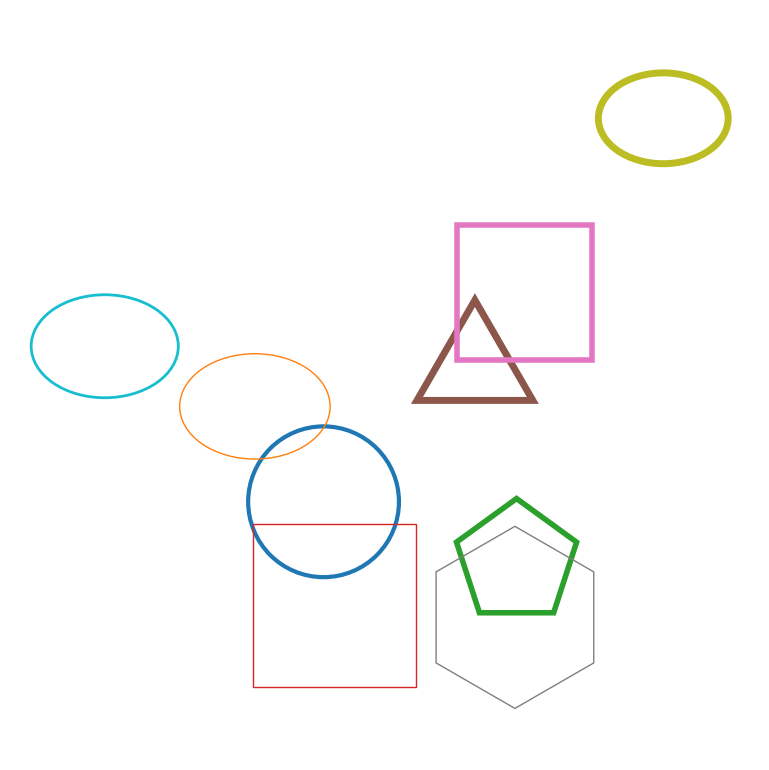[{"shape": "circle", "thickness": 1.5, "radius": 0.49, "center": [0.42, 0.348]}, {"shape": "oval", "thickness": 0.5, "radius": 0.49, "center": [0.331, 0.472]}, {"shape": "pentagon", "thickness": 2, "radius": 0.41, "center": [0.671, 0.271]}, {"shape": "square", "thickness": 0.5, "radius": 0.53, "center": [0.434, 0.214]}, {"shape": "triangle", "thickness": 2.5, "radius": 0.43, "center": [0.617, 0.523]}, {"shape": "square", "thickness": 2, "radius": 0.44, "center": [0.681, 0.62]}, {"shape": "hexagon", "thickness": 0.5, "radius": 0.59, "center": [0.669, 0.198]}, {"shape": "oval", "thickness": 2.5, "radius": 0.42, "center": [0.861, 0.846]}, {"shape": "oval", "thickness": 1, "radius": 0.48, "center": [0.136, 0.55]}]